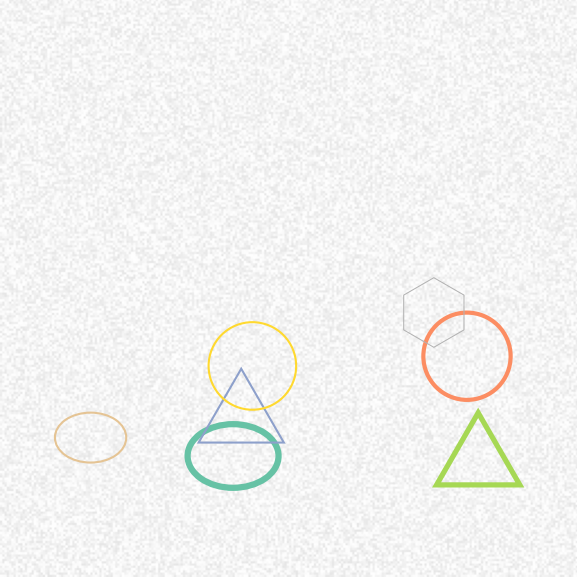[{"shape": "oval", "thickness": 3, "radius": 0.39, "center": [0.404, 0.21]}, {"shape": "circle", "thickness": 2, "radius": 0.38, "center": [0.809, 0.382]}, {"shape": "triangle", "thickness": 1, "radius": 0.43, "center": [0.418, 0.275]}, {"shape": "triangle", "thickness": 2.5, "radius": 0.42, "center": [0.828, 0.201]}, {"shape": "circle", "thickness": 1, "radius": 0.38, "center": [0.437, 0.365]}, {"shape": "oval", "thickness": 1, "radius": 0.31, "center": [0.157, 0.241]}, {"shape": "hexagon", "thickness": 0.5, "radius": 0.3, "center": [0.751, 0.458]}]